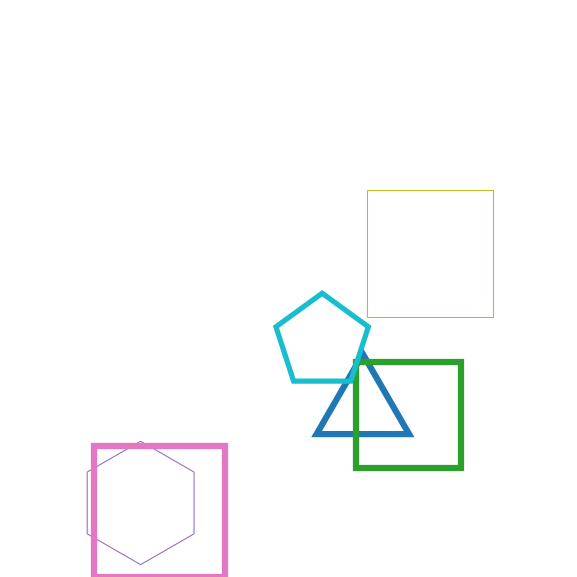[{"shape": "triangle", "thickness": 3, "radius": 0.46, "center": [0.628, 0.294]}, {"shape": "square", "thickness": 3, "radius": 0.46, "center": [0.707, 0.281]}, {"shape": "hexagon", "thickness": 0.5, "radius": 0.53, "center": [0.243, 0.128]}, {"shape": "square", "thickness": 3, "radius": 0.56, "center": [0.276, 0.113]}, {"shape": "square", "thickness": 0.5, "radius": 0.55, "center": [0.745, 0.56]}, {"shape": "pentagon", "thickness": 2.5, "radius": 0.42, "center": [0.558, 0.407]}]